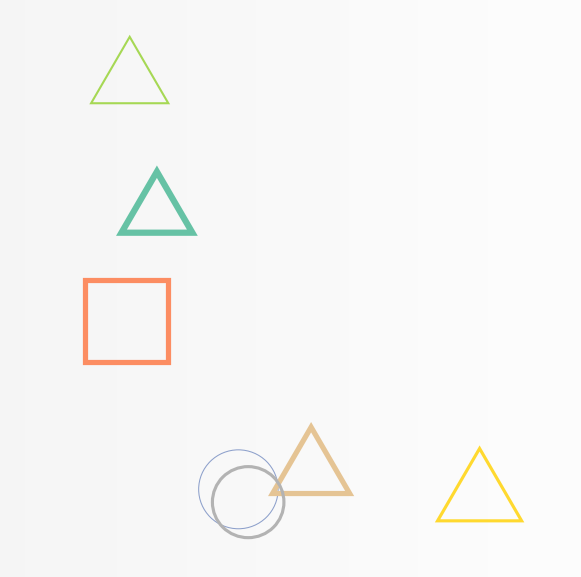[{"shape": "triangle", "thickness": 3, "radius": 0.35, "center": [0.27, 0.631]}, {"shape": "square", "thickness": 2.5, "radius": 0.35, "center": [0.217, 0.443]}, {"shape": "circle", "thickness": 0.5, "radius": 0.34, "center": [0.41, 0.152]}, {"shape": "triangle", "thickness": 1, "radius": 0.38, "center": [0.223, 0.859]}, {"shape": "triangle", "thickness": 1.5, "radius": 0.42, "center": [0.825, 0.139]}, {"shape": "triangle", "thickness": 2.5, "radius": 0.38, "center": [0.535, 0.183]}, {"shape": "circle", "thickness": 1.5, "radius": 0.31, "center": [0.427, 0.13]}]